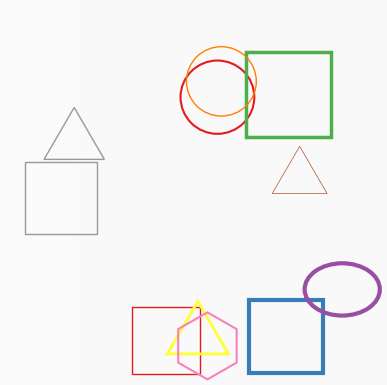[{"shape": "circle", "thickness": 1.5, "radius": 0.48, "center": [0.561, 0.748]}, {"shape": "square", "thickness": 1, "radius": 0.44, "center": [0.428, 0.115]}, {"shape": "square", "thickness": 3, "radius": 0.48, "center": [0.738, 0.125]}, {"shape": "square", "thickness": 2.5, "radius": 0.55, "center": [0.744, 0.755]}, {"shape": "oval", "thickness": 3, "radius": 0.49, "center": [0.883, 0.248]}, {"shape": "circle", "thickness": 1, "radius": 0.45, "center": [0.571, 0.789]}, {"shape": "triangle", "thickness": 2, "radius": 0.46, "center": [0.511, 0.126]}, {"shape": "triangle", "thickness": 0.5, "radius": 0.41, "center": [0.773, 0.538]}, {"shape": "hexagon", "thickness": 1.5, "radius": 0.44, "center": [0.535, 0.102]}, {"shape": "triangle", "thickness": 1, "radius": 0.45, "center": [0.191, 0.631]}, {"shape": "square", "thickness": 1, "radius": 0.47, "center": [0.157, 0.486]}]